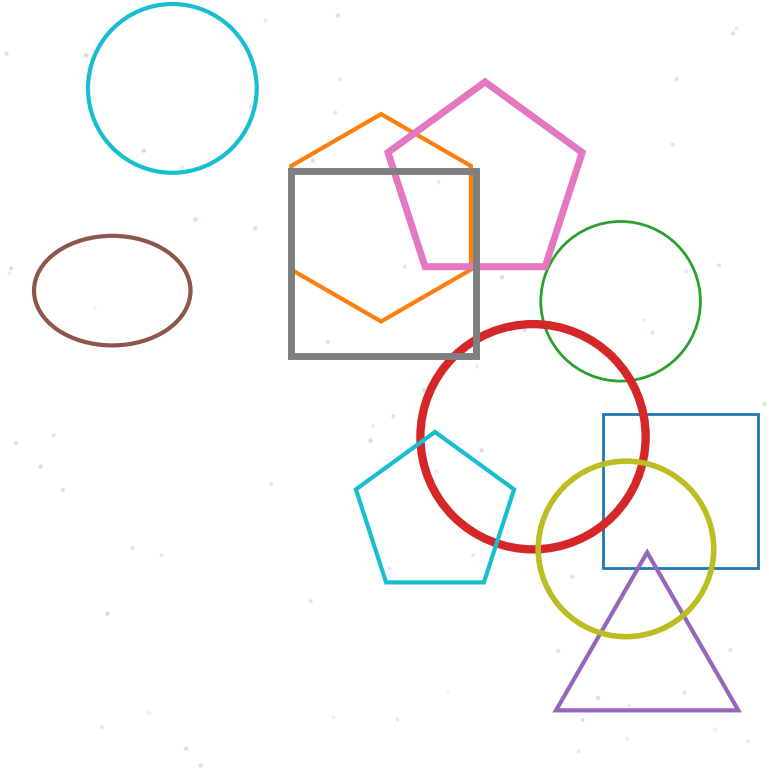[{"shape": "square", "thickness": 1, "radius": 0.5, "center": [0.884, 0.362]}, {"shape": "hexagon", "thickness": 1.5, "radius": 0.67, "center": [0.495, 0.717]}, {"shape": "circle", "thickness": 1, "radius": 0.52, "center": [0.806, 0.609]}, {"shape": "circle", "thickness": 3, "radius": 0.73, "center": [0.692, 0.433]}, {"shape": "triangle", "thickness": 1.5, "radius": 0.68, "center": [0.84, 0.146]}, {"shape": "oval", "thickness": 1.5, "radius": 0.51, "center": [0.146, 0.623]}, {"shape": "pentagon", "thickness": 2.5, "radius": 0.66, "center": [0.63, 0.761]}, {"shape": "square", "thickness": 2.5, "radius": 0.6, "center": [0.498, 0.658]}, {"shape": "circle", "thickness": 2, "radius": 0.57, "center": [0.813, 0.287]}, {"shape": "pentagon", "thickness": 1.5, "radius": 0.54, "center": [0.565, 0.331]}, {"shape": "circle", "thickness": 1.5, "radius": 0.55, "center": [0.224, 0.885]}]